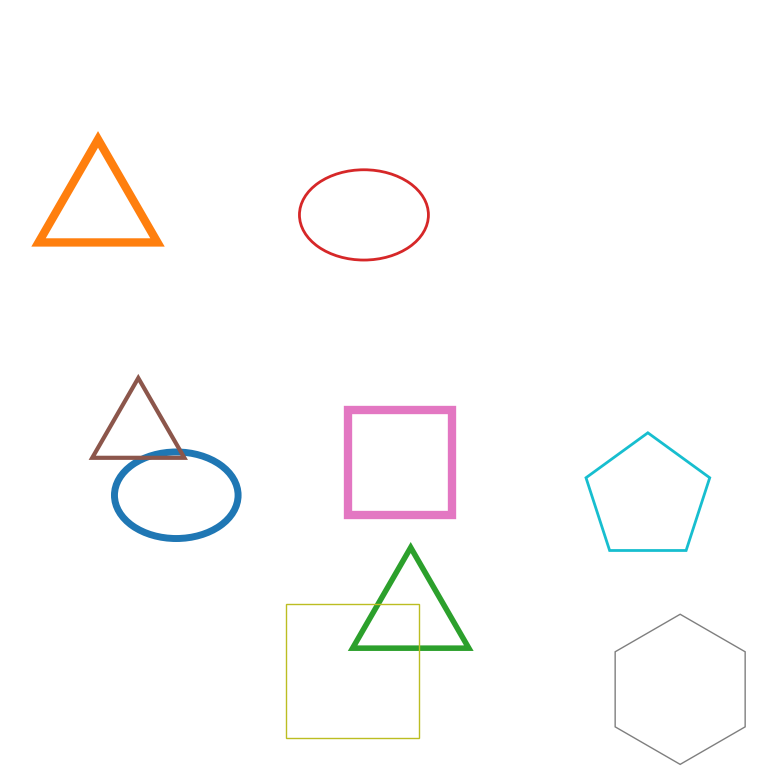[{"shape": "oval", "thickness": 2.5, "radius": 0.4, "center": [0.229, 0.357]}, {"shape": "triangle", "thickness": 3, "radius": 0.45, "center": [0.127, 0.73]}, {"shape": "triangle", "thickness": 2, "radius": 0.44, "center": [0.533, 0.202]}, {"shape": "oval", "thickness": 1, "radius": 0.42, "center": [0.473, 0.721]}, {"shape": "triangle", "thickness": 1.5, "radius": 0.35, "center": [0.18, 0.44]}, {"shape": "square", "thickness": 3, "radius": 0.34, "center": [0.519, 0.399]}, {"shape": "hexagon", "thickness": 0.5, "radius": 0.49, "center": [0.883, 0.105]}, {"shape": "square", "thickness": 0.5, "radius": 0.43, "center": [0.458, 0.129]}, {"shape": "pentagon", "thickness": 1, "radius": 0.42, "center": [0.841, 0.353]}]